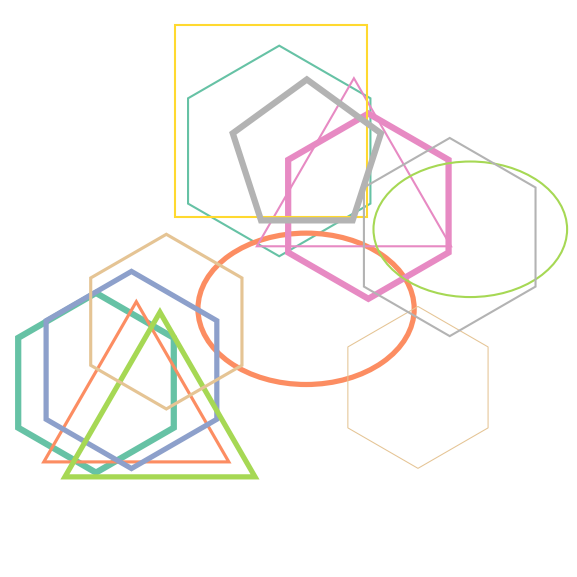[{"shape": "hexagon", "thickness": 1, "radius": 0.91, "center": [0.484, 0.738]}, {"shape": "hexagon", "thickness": 3, "radius": 0.78, "center": [0.166, 0.336]}, {"shape": "triangle", "thickness": 1.5, "radius": 0.92, "center": [0.236, 0.292]}, {"shape": "oval", "thickness": 2.5, "radius": 0.94, "center": [0.53, 0.464]}, {"shape": "hexagon", "thickness": 2.5, "radius": 0.85, "center": [0.228, 0.358]}, {"shape": "triangle", "thickness": 1, "radius": 0.97, "center": [0.613, 0.67]}, {"shape": "hexagon", "thickness": 3, "radius": 0.8, "center": [0.638, 0.642]}, {"shape": "triangle", "thickness": 2.5, "radius": 0.95, "center": [0.277, 0.268]}, {"shape": "oval", "thickness": 1, "radius": 0.84, "center": [0.814, 0.602]}, {"shape": "square", "thickness": 1, "radius": 0.83, "center": [0.47, 0.789]}, {"shape": "hexagon", "thickness": 1.5, "radius": 0.76, "center": [0.288, 0.442]}, {"shape": "hexagon", "thickness": 0.5, "radius": 0.7, "center": [0.724, 0.328]}, {"shape": "hexagon", "thickness": 1, "radius": 0.86, "center": [0.779, 0.589]}, {"shape": "pentagon", "thickness": 3, "radius": 0.67, "center": [0.531, 0.727]}]